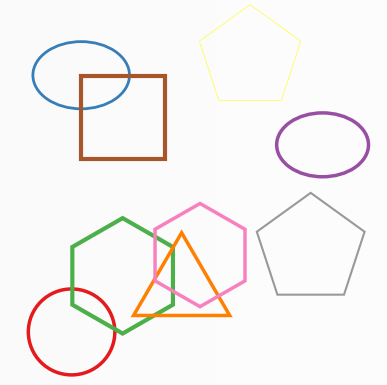[{"shape": "circle", "thickness": 2.5, "radius": 0.56, "center": [0.185, 0.138]}, {"shape": "oval", "thickness": 2, "radius": 0.62, "center": [0.21, 0.805]}, {"shape": "hexagon", "thickness": 3, "radius": 0.75, "center": [0.316, 0.284]}, {"shape": "oval", "thickness": 2.5, "radius": 0.59, "center": [0.832, 0.624]}, {"shape": "triangle", "thickness": 2.5, "radius": 0.72, "center": [0.469, 0.252]}, {"shape": "pentagon", "thickness": 0.5, "radius": 0.69, "center": [0.645, 0.85]}, {"shape": "square", "thickness": 3, "radius": 0.54, "center": [0.318, 0.696]}, {"shape": "hexagon", "thickness": 2.5, "radius": 0.67, "center": [0.516, 0.337]}, {"shape": "pentagon", "thickness": 1.5, "radius": 0.73, "center": [0.802, 0.353]}]